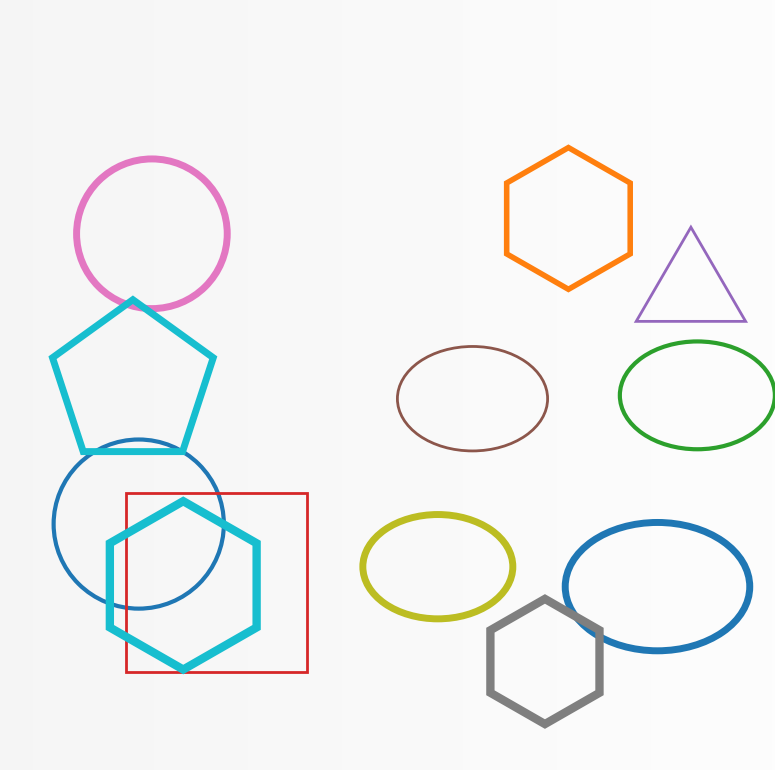[{"shape": "oval", "thickness": 2.5, "radius": 0.6, "center": [0.848, 0.238]}, {"shape": "circle", "thickness": 1.5, "radius": 0.55, "center": [0.179, 0.319]}, {"shape": "hexagon", "thickness": 2, "radius": 0.46, "center": [0.733, 0.716]}, {"shape": "oval", "thickness": 1.5, "radius": 0.5, "center": [0.9, 0.487]}, {"shape": "square", "thickness": 1, "radius": 0.58, "center": [0.28, 0.244]}, {"shape": "triangle", "thickness": 1, "radius": 0.41, "center": [0.891, 0.623]}, {"shape": "oval", "thickness": 1, "radius": 0.48, "center": [0.61, 0.482]}, {"shape": "circle", "thickness": 2.5, "radius": 0.49, "center": [0.196, 0.696]}, {"shape": "hexagon", "thickness": 3, "radius": 0.41, "center": [0.703, 0.141]}, {"shape": "oval", "thickness": 2.5, "radius": 0.48, "center": [0.565, 0.264]}, {"shape": "hexagon", "thickness": 3, "radius": 0.55, "center": [0.236, 0.24]}, {"shape": "pentagon", "thickness": 2.5, "radius": 0.55, "center": [0.171, 0.502]}]